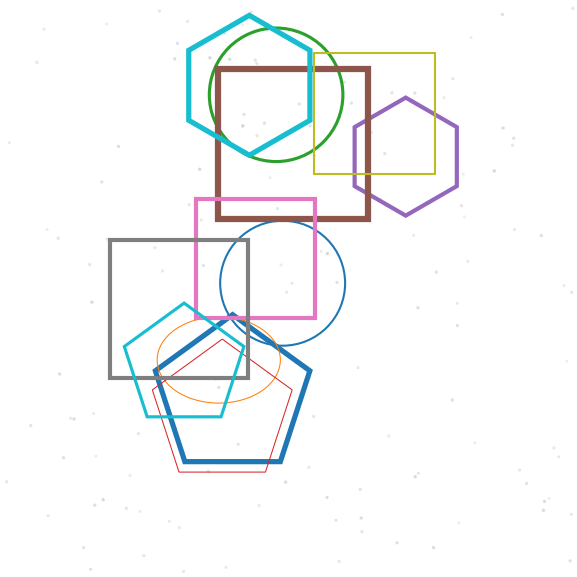[{"shape": "pentagon", "thickness": 2.5, "radius": 0.7, "center": [0.403, 0.314]}, {"shape": "circle", "thickness": 1, "radius": 0.54, "center": [0.489, 0.509]}, {"shape": "oval", "thickness": 0.5, "radius": 0.53, "center": [0.379, 0.376]}, {"shape": "circle", "thickness": 1.5, "radius": 0.58, "center": [0.478, 0.835]}, {"shape": "pentagon", "thickness": 0.5, "radius": 0.64, "center": [0.385, 0.285]}, {"shape": "hexagon", "thickness": 2, "radius": 0.51, "center": [0.703, 0.728]}, {"shape": "square", "thickness": 3, "radius": 0.65, "center": [0.507, 0.749]}, {"shape": "square", "thickness": 2, "radius": 0.52, "center": [0.442, 0.551]}, {"shape": "square", "thickness": 2, "radius": 0.6, "center": [0.309, 0.464]}, {"shape": "square", "thickness": 1, "radius": 0.53, "center": [0.649, 0.803]}, {"shape": "pentagon", "thickness": 1.5, "radius": 0.54, "center": [0.319, 0.365]}, {"shape": "hexagon", "thickness": 2.5, "radius": 0.61, "center": [0.432, 0.851]}]